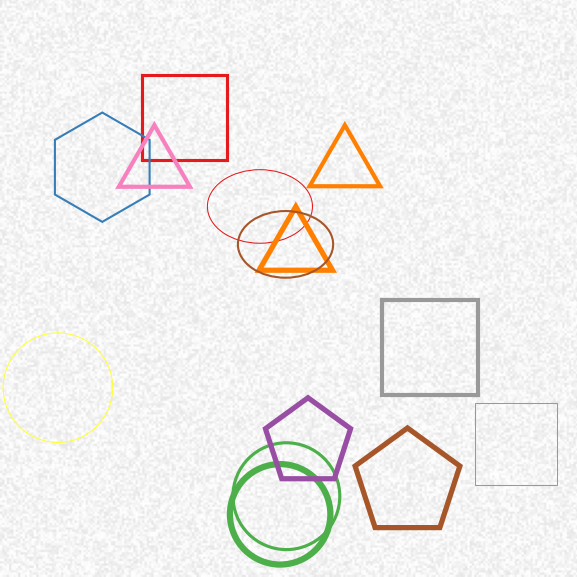[{"shape": "oval", "thickness": 0.5, "radius": 0.45, "center": [0.45, 0.642]}, {"shape": "square", "thickness": 1.5, "radius": 0.37, "center": [0.319, 0.796]}, {"shape": "hexagon", "thickness": 1, "radius": 0.47, "center": [0.177, 0.71]}, {"shape": "circle", "thickness": 3, "radius": 0.43, "center": [0.485, 0.109]}, {"shape": "circle", "thickness": 1.5, "radius": 0.46, "center": [0.496, 0.14]}, {"shape": "pentagon", "thickness": 2.5, "radius": 0.39, "center": [0.533, 0.233]}, {"shape": "triangle", "thickness": 2, "radius": 0.35, "center": [0.597, 0.712]}, {"shape": "triangle", "thickness": 2.5, "radius": 0.37, "center": [0.512, 0.568]}, {"shape": "circle", "thickness": 0.5, "radius": 0.47, "center": [0.1, 0.328]}, {"shape": "pentagon", "thickness": 2.5, "radius": 0.48, "center": [0.706, 0.163]}, {"shape": "oval", "thickness": 1, "radius": 0.41, "center": [0.494, 0.576]}, {"shape": "triangle", "thickness": 2, "radius": 0.36, "center": [0.267, 0.711]}, {"shape": "square", "thickness": 0.5, "radius": 0.35, "center": [0.894, 0.23]}, {"shape": "square", "thickness": 2, "radius": 0.41, "center": [0.745, 0.398]}]